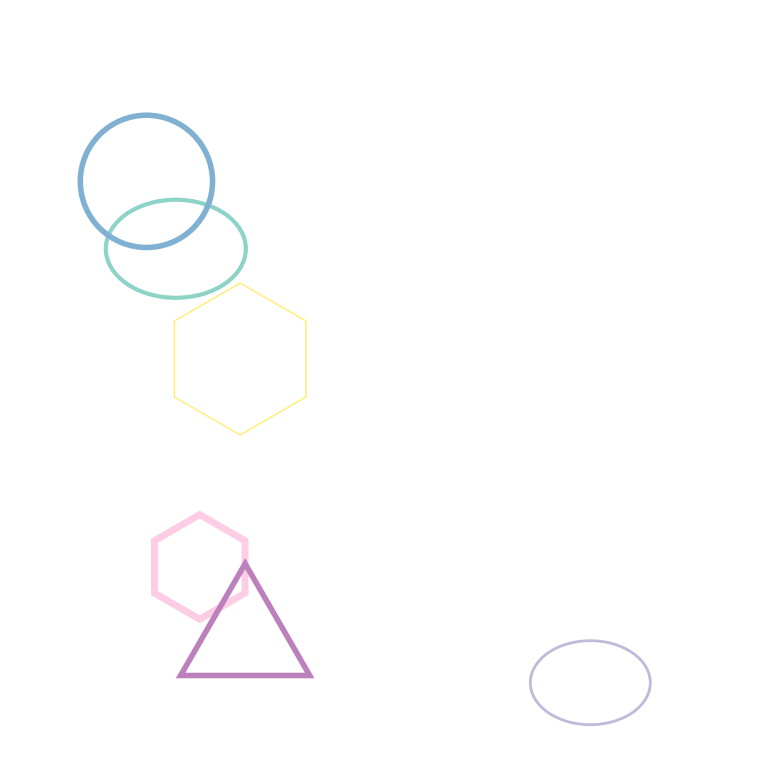[{"shape": "oval", "thickness": 1.5, "radius": 0.45, "center": [0.228, 0.677]}, {"shape": "oval", "thickness": 1, "radius": 0.39, "center": [0.767, 0.113]}, {"shape": "circle", "thickness": 2, "radius": 0.43, "center": [0.19, 0.764]}, {"shape": "hexagon", "thickness": 2.5, "radius": 0.34, "center": [0.259, 0.264]}, {"shape": "triangle", "thickness": 2, "radius": 0.48, "center": [0.318, 0.171]}, {"shape": "hexagon", "thickness": 0.5, "radius": 0.49, "center": [0.312, 0.534]}]